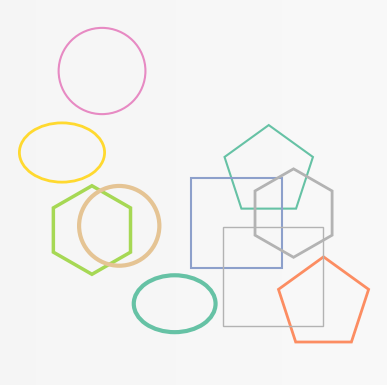[{"shape": "oval", "thickness": 3, "radius": 0.53, "center": [0.451, 0.211]}, {"shape": "pentagon", "thickness": 1.5, "radius": 0.6, "center": [0.694, 0.555]}, {"shape": "pentagon", "thickness": 2, "radius": 0.61, "center": [0.835, 0.211]}, {"shape": "square", "thickness": 1.5, "radius": 0.59, "center": [0.61, 0.42]}, {"shape": "circle", "thickness": 1.5, "radius": 0.56, "center": [0.263, 0.816]}, {"shape": "hexagon", "thickness": 2.5, "radius": 0.57, "center": [0.237, 0.403]}, {"shape": "oval", "thickness": 2, "radius": 0.55, "center": [0.16, 0.604]}, {"shape": "circle", "thickness": 3, "radius": 0.52, "center": [0.308, 0.413]}, {"shape": "square", "thickness": 1, "radius": 0.64, "center": [0.705, 0.282]}, {"shape": "hexagon", "thickness": 2, "radius": 0.57, "center": [0.758, 0.447]}]